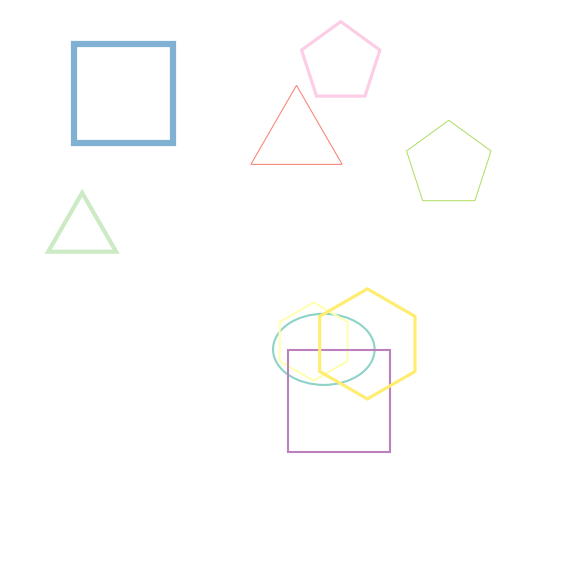[{"shape": "oval", "thickness": 1, "radius": 0.44, "center": [0.561, 0.394]}, {"shape": "hexagon", "thickness": 1, "radius": 0.34, "center": [0.543, 0.408]}, {"shape": "triangle", "thickness": 0.5, "radius": 0.46, "center": [0.513, 0.76]}, {"shape": "square", "thickness": 3, "radius": 0.43, "center": [0.214, 0.838]}, {"shape": "pentagon", "thickness": 0.5, "radius": 0.38, "center": [0.777, 0.714]}, {"shape": "pentagon", "thickness": 1.5, "radius": 0.36, "center": [0.59, 0.89]}, {"shape": "square", "thickness": 1, "radius": 0.44, "center": [0.587, 0.304]}, {"shape": "triangle", "thickness": 2, "radius": 0.34, "center": [0.142, 0.597]}, {"shape": "hexagon", "thickness": 1.5, "radius": 0.48, "center": [0.636, 0.404]}]